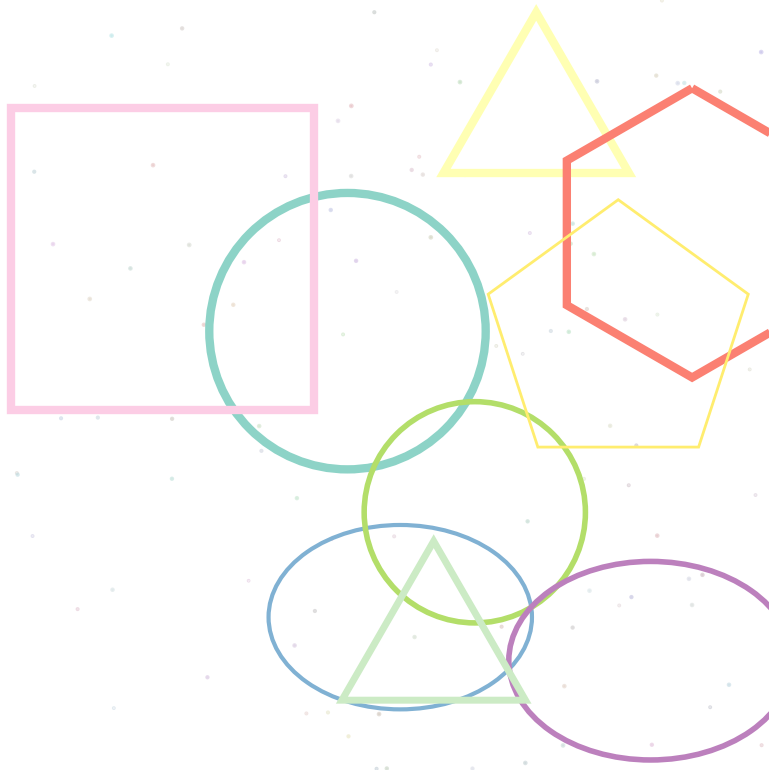[{"shape": "circle", "thickness": 3, "radius": 0.9, "center": [0.451, 0.57]}, {"shape": "triangle", "thickness": 3, "radius": 0.7, "center": [0.696, 0.845]}, {"shape": "hexagon", "thickness": 3, "radius": 0.94, "center": [0.899, 0.698]}, {"shape": "oval", "thickness": 1.5, "radius": 0.86, "center": [0.52, 0.198]}, {"shape": "circle", "thickness": 2, "radius": 0.72, "center": [0.617, 0.335]}, {"shape": "square", "thickness": 3, "radius": 0.98, "center": [0.211, 0.664]}, {"shape": "oval", "thickness": 2, "radius": 0.92, "center": [0.845, 0.142]}, {"shape": "triangle", "thickness": 2.5, "radius": 0.69, "center": [0.563, 0.16]}, {"shape": "pentagon", "thickness": 1, "radius": 0.89, "center": [0.803, 0.563]}]